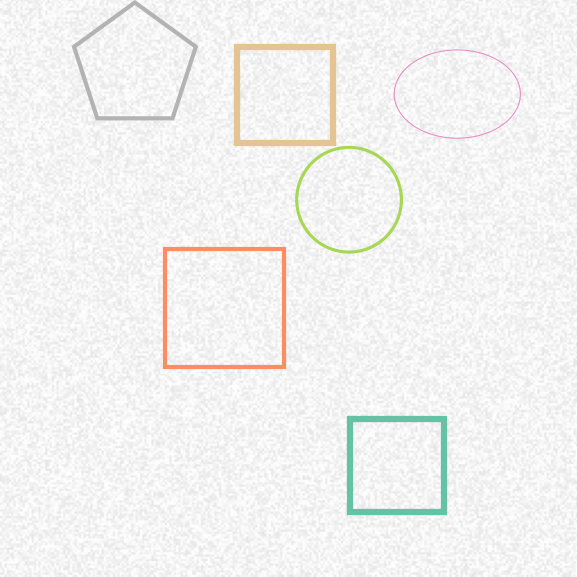[{"shape": "square", "thickness": 3, "radius": 0.41, "center": [0.687, 0.193]}, {"shape": "square", "thickness": 2, "radius": 0.51, "center": [0.389, 0.466]}, {"shape": "oval", "thickness": 0.5, "radius": 0.55, "center": [0.792, 0.836]}, {"shape": "circle", "thickness": 1.5, "radius": 0.45, "center": [0.604, 0.653]}, {"shape": "square", "thickness": 3, "radius": 0.42, "center": [0.494, 0.835]}, {"shape": "pentagon", "thickness": 2, "radius": 0.55, "center": [0.234, 0.884]}]